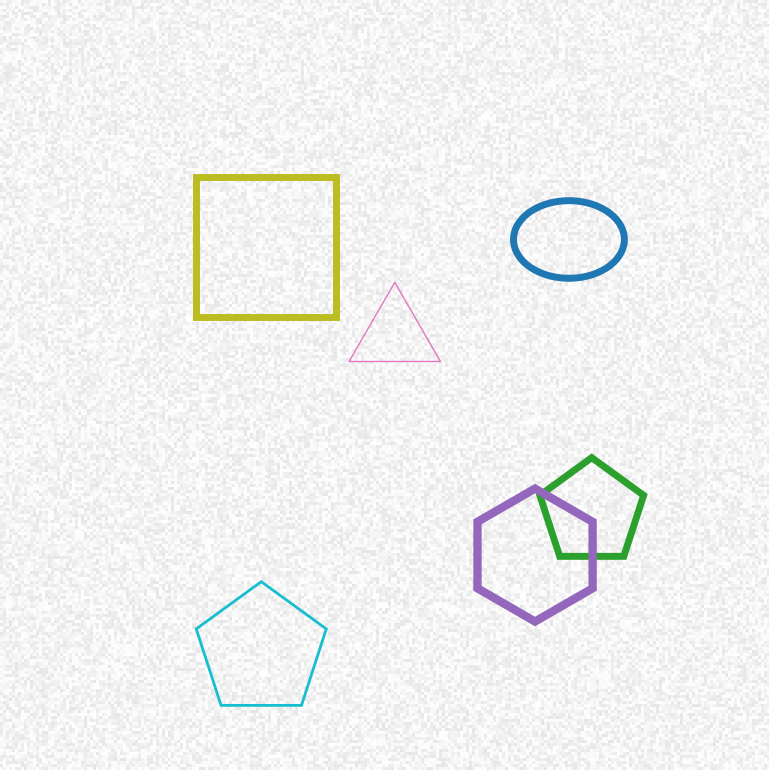[{"shape": "oval", "thickness": 2.5, "radius": 0.36, "center": [0.739, 0.689]}, {"shape": "pentagon", "thickness": 2.5, "radius": 0.35, "center": [0.768, 0.335]}, {"shape": "hexagon", "thickness": 3, "radius": 0.43, "center": [0.695, 0.279]}, {"shape": "triangle", "thickness": 0.5, "radius": 0.34, "center": [0.513, 0.565]}, {"shape": "square", "thickness": 2.5, "radius": 0.45, "center": [0.345, 0.679]}, {"shape": "pentagon", "thickness": 1, "radius": 0.44, "center": [0.339, 0.156]}]